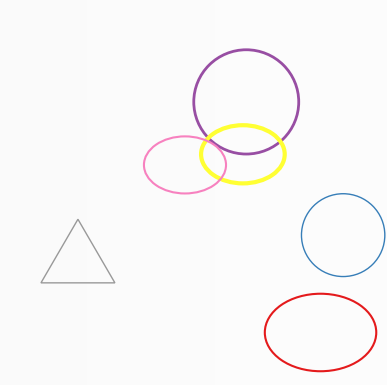[{"shape": "oval", "thickness": 1.5, "radius": 0.72, "center": [0.827, 0.136]}, {"shape": "circle", "thickness": 1, "radius": 0.54, "center": [0.886, 0.389]}, {"shape": "circle", "thickness": 2, "radius": 0.68, "center": [0.635, 0.735]}, {"shape": "oval", "thickness": 3, "radius": 0.54, "center": [0.627, 0.599]}, {"shape": "oval", "thickness": 1.5, "radius": 0.53, "center": [0.477, 0.572]}, {"shape": "triangle", "thickness": 1, "radius": 0.55, "center": [0.201, 0.32]}]